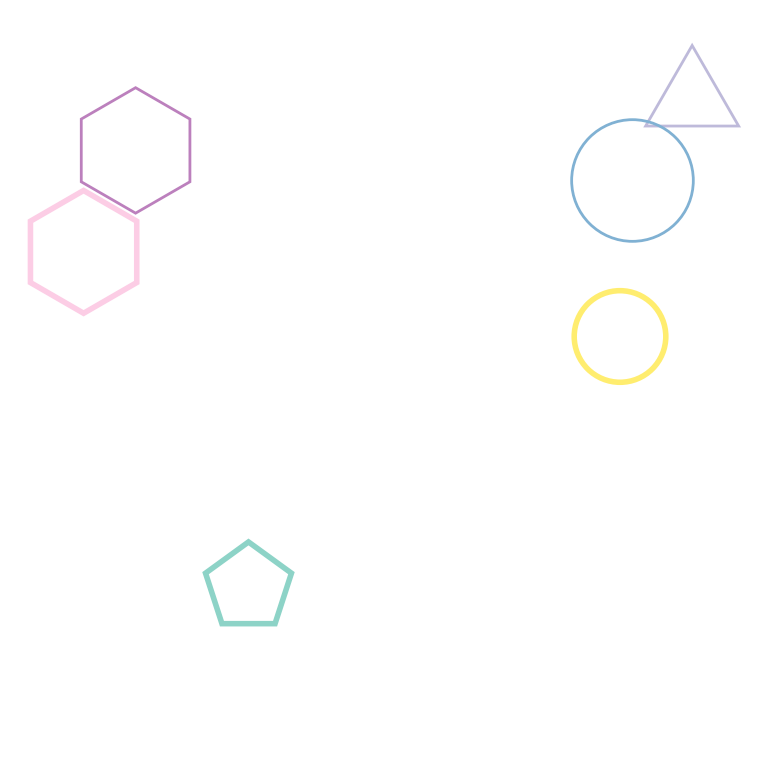[{"shape": "pentagon", "thickness": 2, "radius": 0.29, "center": [0.323, 0.237]}, {"shape": "triangle", "thickness": 1, "radius": 0.35, "center": [0.899, 0.871]}, {"shape": "circle", "thickness": 1, "radius": 0.4, "center": [0.821, 0.766]}, {"shape": "hexagon", "thickness": 2, "radius": 0.4, "center": [0.109, 0.673]}, {"shape": "hexagon", "thickness": 1, "radius": 0.41, "center": [0.176, 0.805]}, {"shape": "circle", "thickness": 2, "radius": 0.3, "center": [0.805, 0.563]}]